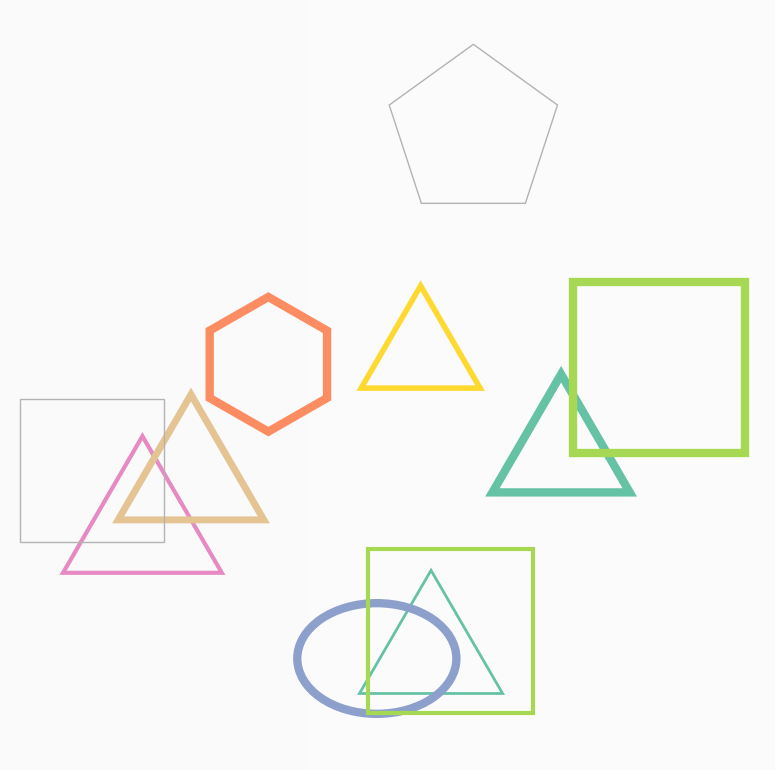[{"shape": "triangle", "thickness": 3, "radius": 0.51, "center": [0.724, 0.412]}, {"shape": "triangle", "thickness": 1, "radius": 0.53, "center": [0.556, 0.153]}, {"shape": "hexagon", "thickness": 3, "radius": 0.44, "center": [0.346, 0.527]}, {"shape": "oval", "thickness": 3, "radius": 0.51, "center": [0.486, 0.145]}, {"shape": "triangle", "thickness": 1.5, "radius": 0.59, "center": [0.184, 0.315]}, {"shape": "square", "thickness": 1.5, "radius": 0.53, "center": [0.581, 0.18]}, {"shape": "square", "thickness": 3, "radius": 0.55, "center": [0.85, 0.523]}, {"shape": "triangle", "thickness": 2, "radius": 0.44, "center": [0.543, 0.54]}, {"shape": "triangle", "thickness": 2.5, "radius": 0.54, "center": [0.246, 0.379]}, {"shape": "pentagon", "thickness": 0.5, "radius": 0.57, "center": [0.611, 0.828]}, {"shape": "square", "thickness": 0.5, "radius": 0.47, "center": [0.119, 0.389]}]